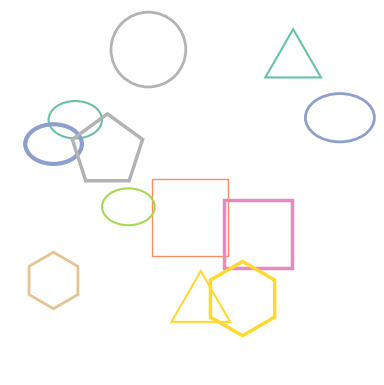[{"shape": "triangle", "thickness": 1.5, "radius": 0.42, "center": [0.761, 0.841]}, {"shape": "oval", "thickness": 1.5, "radius": 0.35, "center": [0.196, 0.689]}, {"shape": "square", "thickness": 1, "radius": 0.5, "center": [0.494, 0.435]}, {"shape": "oval", "thickness": 3, "radius": 0.37, "center": [0.139, 0.626]}, {"shape": "oval", "thickness": 2, "radius": 0.45, "center": [0.883, 0.694]}, {"shape": "square", "thickness": 2.5, "radius": 0.44, "center": [0.671, 0.393]}, {"shape": "oval", "thickness": 1.5, "radius": 0.34, "center": [0.333, 0.463]}, {"shape": "triangle", "thickness": 1.5, "radius": 0.44, "center": [0.522, 0.208]}, {"shape": "hexagon", "thickness": 2.5, "radius": 0.48, "center": [0.63, 0.224]}, {"shape": "hexagon", "thickness": 2, "radius": 0.37, "center": [0.139, 0.272]}, {"shape": "pentagon", "thickness": 2.5, "radius": 0.48, "center": [0.279, 0.608]}, {"shape": "circle", "thickness": 2, "radius": 0.49, "center": [0.385, 0.871]}]